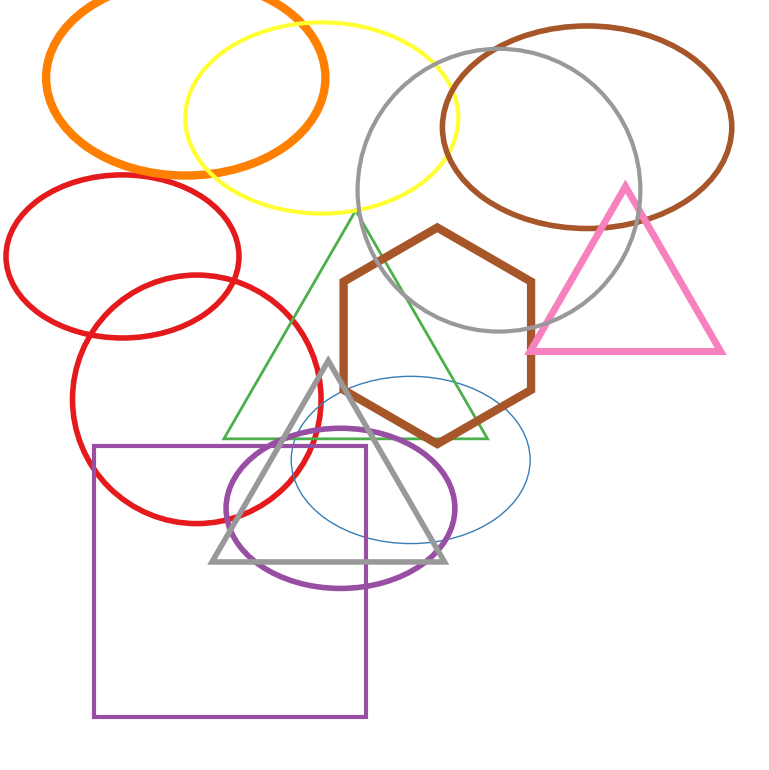[{"shape": "circle", "thickness": 2, "radius": 0.81, "center": [0.256, 0.481]}, {"shape": "oval", "thickness": 2, "radius": 0.76, "center": [0.159, 0.667]}, {"shape": "oval", "thickness": 0.5, "radius": 0.78, "center": [0.533, 0.403]}, {"shape": "triangle", "thickness": 1, "radius": 0.99, "center": [0.462, 0.529]}, {"shape": "square", "thickness": 1.5, "radius": 0.88, "center": [0.299, 0.245]}, {"shape": "oval", "thickness": 2, "radius": 0.74, "center": [0.442, 0.34]}, {"shape": "oval", "thickness": 3, "radius": 0.91, "center": [0.241, 0.899]}, {"shape": "oval", "thickness": 1.5, "radius": 0.89, "center": [0.418, 0.847]}, {"shape": "hexagon", "thickness": 3, "radius": 0.7, "center": [0.568, 0.564]}, {"shape": "oval", "thickness": 2, "radius": 0.94, "center": [0.762, 0.835]}, {"shape": "triangle", "thickness": 2.5, "radius": 0.71, "center": [0.812, 0.615]}, {"shape": "triangle", "thickness": 2, "radius": 0.87, "center": [0.426, 0.357]}, {"shape": "circle", "thickness": 1.5, "radius": 0.92, "center": [0.648, 0.753]}]